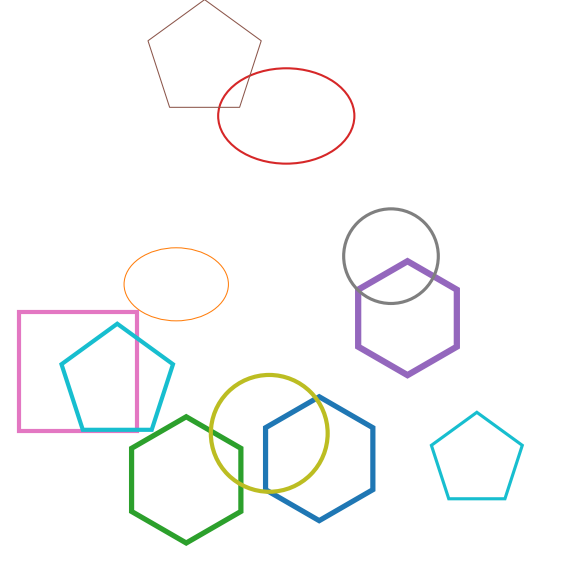[{"shape": "hexagon", "thickness": 2.5, "radius": 0.54, "center": [0.553, 0.205]}, {"shape": "oval", "thickness": 0.5, "radius": 0.45, "center": [0.305, 0.507]}, {"shape": "hexagon", "thickness": 2.5, "radius": 0.55, "center": [0.322, 0.168]}, {"shape": "oval", "thickness": 1, "radius": 0.59, "center": [0.496, 0.798]}, {"shape": "hexagon", "thickness": 3, "radius": 0.49, "center": [0.706, 0.448]}, {"shape": "pentagon", "thickness": 0.5, "radius": 0.52, "center": [0.354, 0.897]}, {"shape": "square", "thickness": 2, "radius": 0.51, "center": [0.135, 0.356]}, {"shape": "circle", "thickness": 1.5, "radius": 0.41, "center": [0.677, 0.556]}, {"shape": "circle", "thickness": 2, "radius": 0.51, "center": [0.466, 0.249]}, {"shape": "pentagon", "thickness": 1.5, "radius": 0.41, "center": [0.826, 0.202]}, {"shape": "pentagon", "thickness": 2, "radius": 0.51, "center": [0.203, 0.337]}]